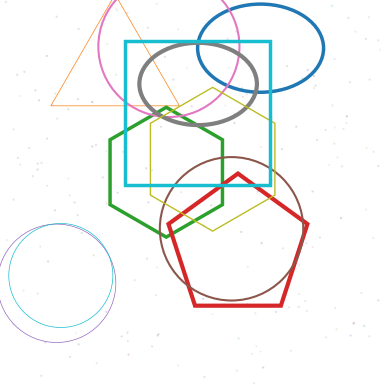[{"shape": "oval", "thickness": 2.5, "radius": 0.82, "center": [0.677, 0.875]}, {"shape": "triangle", "thickness": 0.5, "radius": 0.96, "center": [0.299, 0.822]}, {"shape": "hexagon", "thickness": 2.5, "radius": 0.84, "center": [0.432, 0.553]}, {"shape": "pentagon", "thickness": 3, "radius": 0.95, "center": [0.618, 0.36]}, {"shape": "circle", "thickness": 0.5, "radius": 0.77, "center": [0.147, 0.264]}, {"shape": "circle", "thickness": 1.5, "radius": 0.93, "center": [0.601, 0.406]}, {"shape": "circle", "thickness": 1.5, "radius": 0.92, "center": [0.439, 0.879]}, {"shape": "oval", "thickness": 3, "radius": 0.76, "center": [0.515, 0.782]}, {"shape": "hexagon", "thickness": 1, "radius": 0.93, "center": [0.552, 0.586]}, {"shape": "square", "thickness": 2.5, "radius": 0.94, "center": [0.513, 0.706]}, {"shape": "circle", "thickness": 0.5, "radius": 0.68, "center": [0.158, 0.284]}]